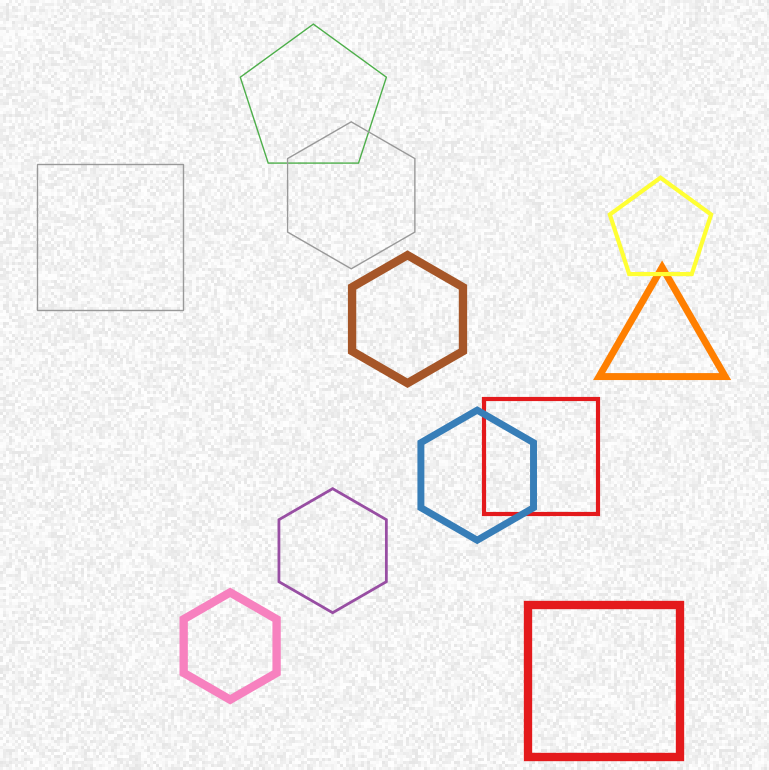[{"shape": "square", "thickness": 3, "radius": 0.49, "center": [0.784, 0.116]}, {"shape": "square", "thickness": 1.5, "radius": 0.37, "center": [0.703, 0.408]}, {"shape": "hexagon", "thickness": 2.5, "radius": 0.42, "center": [0.62, 0.383]}, {"shape": "pentagon", "thickness": 0.5, "radius": 0.5, "center": [0.407, 0.869]}, {"shape": "hexagon", "thickness": 1, "radius": 0.4, "center": [0.432, 0.285]}, {"shape": "triangle", "thickness": 2.5, "radius": 0.47, "center": [0.86, 0.558]}, {"shape": "pentagon", "thickness": 1.5, "radius": 0.35, "center": [0.858, 0.7]}, {"shape": "hexagon", "thickness": 3, "radius": 0.42, "center": [0.529, 0.586]}, {"shape": "hexagon", "thickness": 3, "radius": 0.35, "center": [0.299, 0.161]}, {"shape": "hexagon", "thickness": 0.5, "radius": 0.48, "center": [0.456, 0.746]}, {"shape": "square", "thickness": 0.5, "radius": 0.47, "center": [0.143, 0.692]}]